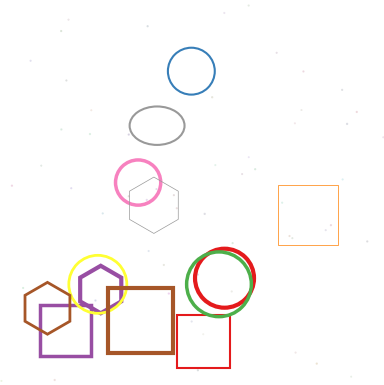[{"shape": "square", "thickness": 1.5, "radius": 0.35, "center": [0.529, 0.114]}, {"shape": "circle", "thickness": 3, "radius": 0.38, "center": [0.583, 0.277]}, {"shape": "circle", "thickness": 1.5, "radius": 0.3, "center": [0.497, 0.815]}, {"shape": "circle", "thickness": 2.5, "radius": 0.42, "center": [0.569, 0.262]}, {"shape": "hexagon", "thickness": 3, "radius": 0.31, "center": [0.262, 0.248]}, {"shape": "square", "thickness": 2.5, "radius": 0.33, "center": [0.17, 0.141]}, {"shape": "square", "thickness": 0.5, "radius": 0.39, "center": [0.799, 0.441]}, {"shape": "circle", "thickness": 2, "radius": 0.38, "center": [0.254, 0.261]}, {"shape": "hexagon", "thickness": 2, "radius": 0.34, "center": [0.123, 0.199]}, {"shape": "square", "thickness": 3, "radius": 0.42, "center": [0.365, 0.167]}, {"shape": "circle", "thickness": 2.5, "radius": 0.29, "center": [0.359, 0.526]}, {"shape": "oval", "thickness": 1.5, "radius": 0.36, "center": [0.408, 0.674]}, {"shape": "hexagon", "thickness": 0.5, "radius": 0.37, "center": [0.4, 0.467]}]